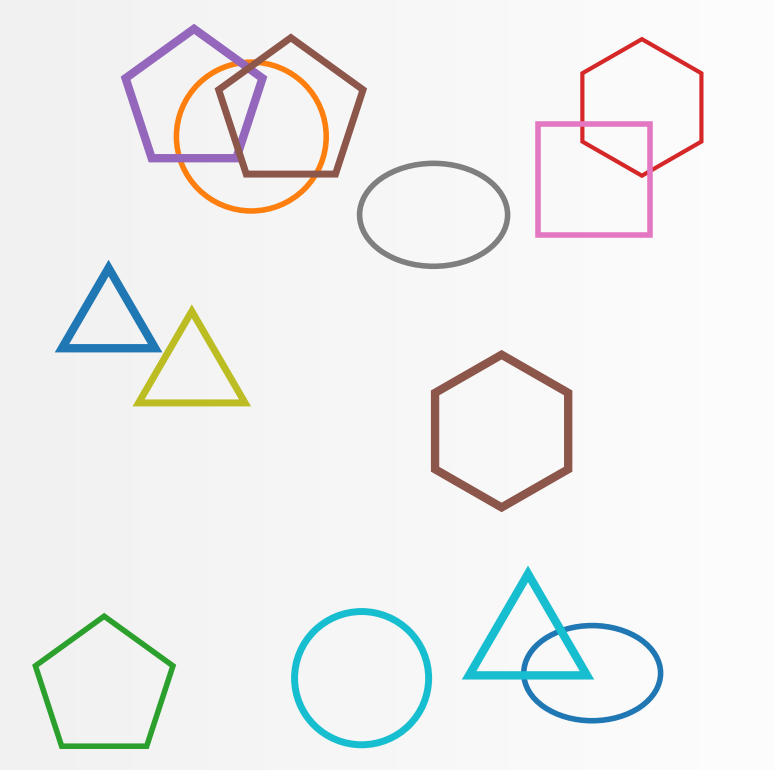[{"shape": "oval", "thickness": 2, "radius": 0.44, "center": [0.764, 0.126]}, {"shape": "triangle", "thickness": 3, "radius": 0.35, "center": [0.14, 0.582]}, {"shape": "circle", "thickness": 2, "radius": 0.48, "center": [0.324, 0.823]}, {"shape": "pentagon", "thickness": 2, "radius": 0.47, "center": [0.134, 0.106]}, {"shape": "hexagon", "thickness": 1.5, "radius": 0.44, "center": [0.828, 0.86]}, {"shape": "pentagon", "thickness": 3, "radius": 0.46, "center": [0.25, 0.87]}, {"shape": "pentagon", "thickness": 2.5, "radius": 0.49, "center": [0.375, 0.853]}, {"shape": "hexagon", "thickness": 3, "radius": 0.5, "center": [0.647, 0.44]}, {"shape": "square", "thickness": 2, "radius": 0.36, "center": [0.767, 0.767]}, {"shape": "oval", "thickness": 2, "radius": 0.48, "center": [0.559, 0.721]}, {"shape": "triangle", "thickness": 2.5, "radius": 0.4, "center": [0.247, 0.516]}, {"shape": "circle", "thickness": 2.5, "radius": 0.43, "center": [0.467, 0.119]}, {"shape": "triangle", "thickness": 3, "radius": 0.44, "center": [0.681, 0.167]}]